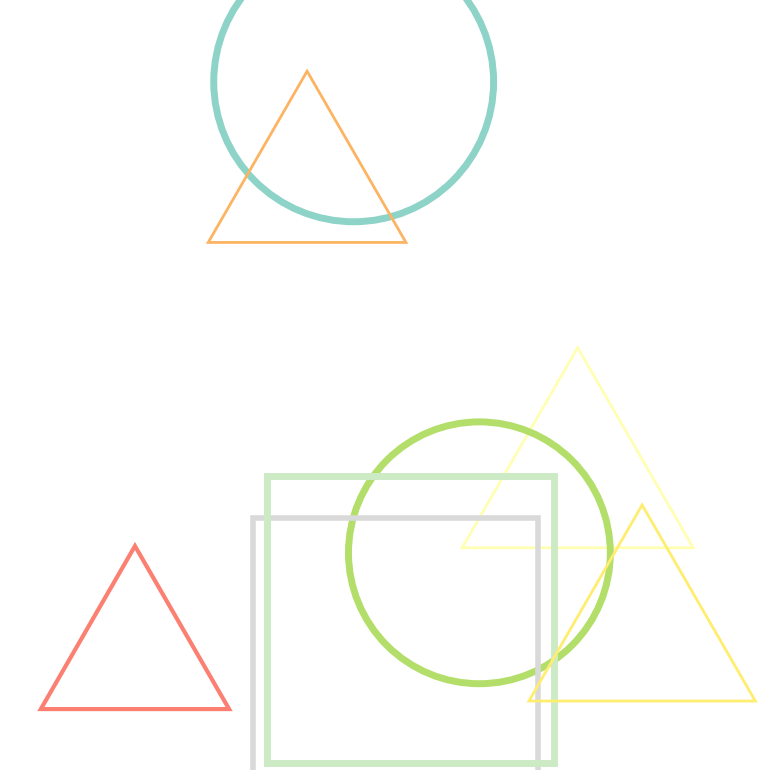[{"shape": "circle", "thickness": 2.5, "radius": 0.91, "center": [0.459, 0.894]}, {"shape": "triangle", "thickness": 1, "radius": 0.87, "center": [0.75, 0.375]}, {"shape": "triangle", "thickness": 1.5, "radius": 0.71, "center": [0.175, 0.15]}, {"shape": "triangle", "thickness": 1, "radius": 0.74, "center": [0.399, 0.759]}, {"shape": "circle", "thickness": 2.5, "radius": 0.85, "center": [0.623, 0.282]}, {"shape": "square", "thickness": 2, "radius": 0.93, "center": [0.514, 0.142]}, {"shape": "square", "thickness": 2.5, "radius": 0.93, "center": [0.534, 0.196]}, {"shape": "triangle", "thickness": 1, "radius": 0.85, "center": [0.834, 0.174]}]